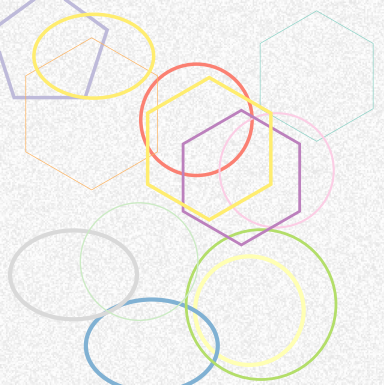[{"shape": "hexagon", "thickness": 0.5, "radius": 0.85, "center": [0.823, 0.802]}, {"shape": "circle", "thickness": 3, "radius": 0.71, "center": [0.648, 0.193]}, {"shape": "pentagon", "thickness": 2.5, "radius": 0.79, "center": [0.129, 0.874]}, {"shape": "circle", "thickness": 2.5, "radius": 0.72, "center": [0.51, 0.689]}, {"shape": "oval", "thickness": 3, "radius": 0.86, "center": [0.394, 0.102]}, {"shape": "hexagon", "thickness": 0.5, "radius": 0.99, "center": [0.238, 0.704]}, {"shape": "circle", "thickness": 2, "radius": 0.97, "center": [0.678, 0.209]}, {"shape": "circle", "thickness": 1.5, "radius": 0.74, "center": [0.719, 0.558]}, {"shape": "oval", "thickness": 3, "radius": 0.82, "center": [0.191, 0.286]}, {"shape": "hexagon", "thickness": 2, "radius": 0.87, "center": [0.627, 0.539]}, {"shape": "circle", "thickness": 1, "radius": 0.76, "center": [0.361, 0.321]}, {"shape": "oval", "thickness": 2.5, "radius": 0.78, "center": [0.244, 0.854]}, {"shape": "hexagon", "thickness": 2.5, "radius": 0.92, "center": [0.544, 0.614]}]